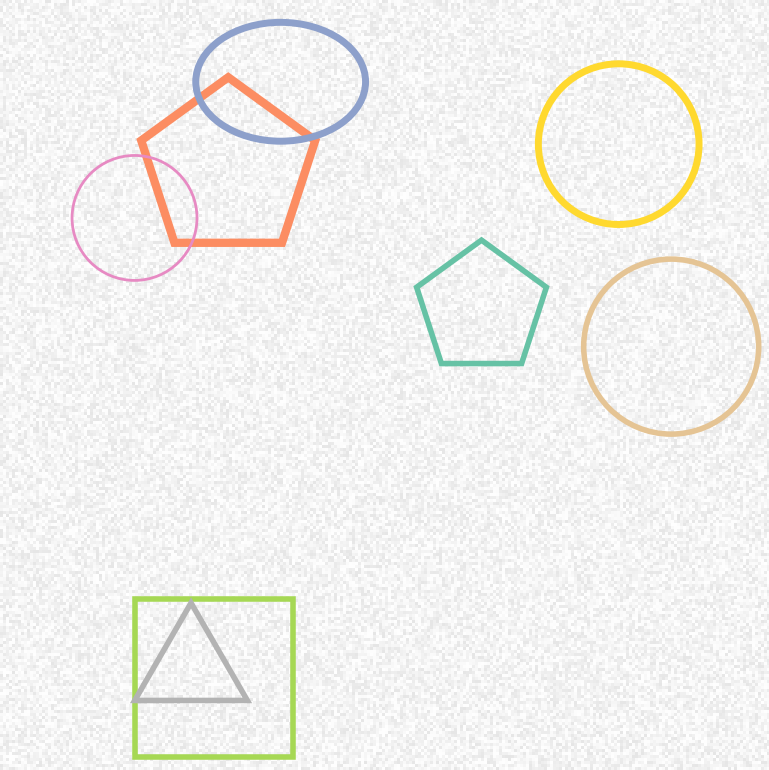[{"shape": "pentagon", "thickness": 2, "radius": 0.44, "center": [0.625, 0.6]}, {"shape": "pentagon", "thickness": 3, "radius": 0.59, "center": [0.296, 0.781]}, {"shape": "oval", "thickness": 2.5, "radius": 0.55, "center": [0.364, 0.894]}, {"shape": "circle", "thickness": 1, "radius": 0.41, "center": [0.175, 0.717]}, {"shape": "square", "thickness": 2, "radius": 0.51, "center": [0.278, 0.119]}, {"shape": "circle", "thickness": 2.5, "radius": 0.52, "center": [0.804, 0.813]}, {"shape": "circle", "thickness": 2, "radius": 0.57, "center": [0.872, 0.55]}, {"shape": "triangle", "thickness": 2, "radius": 0.42, "center": [0.248, 0.133]}]